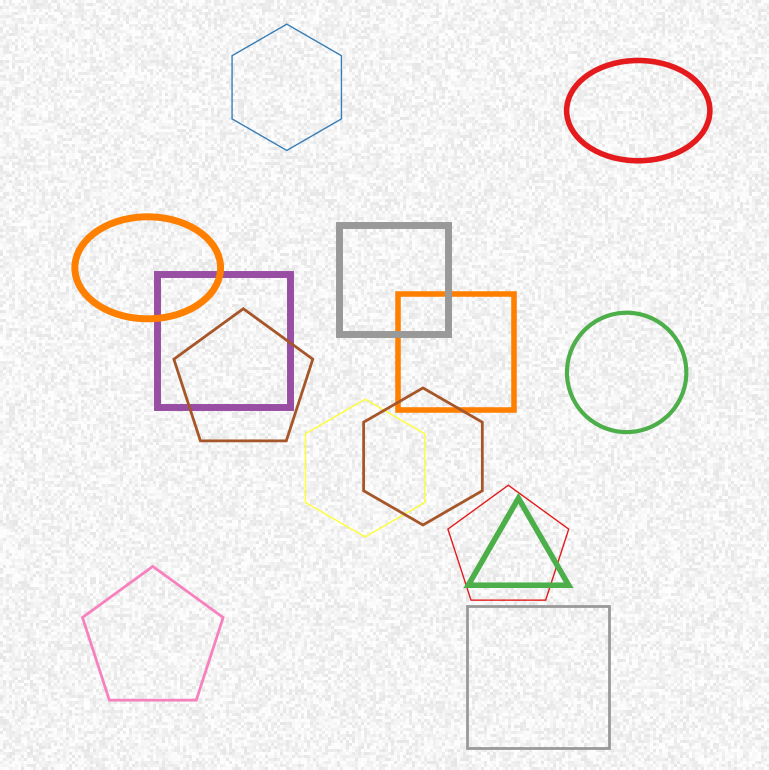[{"shape": "oval", "thickness": 2, "radius": 0.47, "center": [0.829, 0.856]}, {"shape": "pentagon", "thickness": 0.5, "radius": 0.41, "center": [0.66, 0.287]}, {"shape": "hexagon", "thickness": 0.5, "radius": 0.41, "center": [0.372, 0.887]}, {"shape": "triangle", "thickness": 2, "radius": 0.38, "center": [0.673, 0.278]}, {"shape": "circle", "thickness": 1.5, "radius": 0.39, "center": [0.814, 0.516]}, {"shape": "square", "thickness": 2.5, "radius": 0.43, "center": [0.29, 0.558]}, {"shape": "oval", "thickness": 2.5, "radius": 0.47, "center": [0.192, 0.652]}, {"shape": "square", "thickness": 2, "radius": 0.38, "center": [0.592, 0.543]}, {"shape": "hexagon", "thickness": 0.5, "radius": 0.45, "center": [0.474, 0.392]}, {"shape": "pentagon", "thickness": 1, "radius": 0.47, "center": [0.316, 0.504]}, {"shape": "hexagon", "thickness": 1, "radius": 0.44, "center": [0.549, 0.407]}, {"shape": "pentagon", "thickness": 1, "radius": 0.48, "center": [0.198, 0.168]}, {"shape": "square", "thickness": 2.5, "radius": 0.35, "center": [0.512, 0.637]}, {"shape": "square", "thickness": 1, "radius": 0.46, "center": [0.699, 0.121]}]